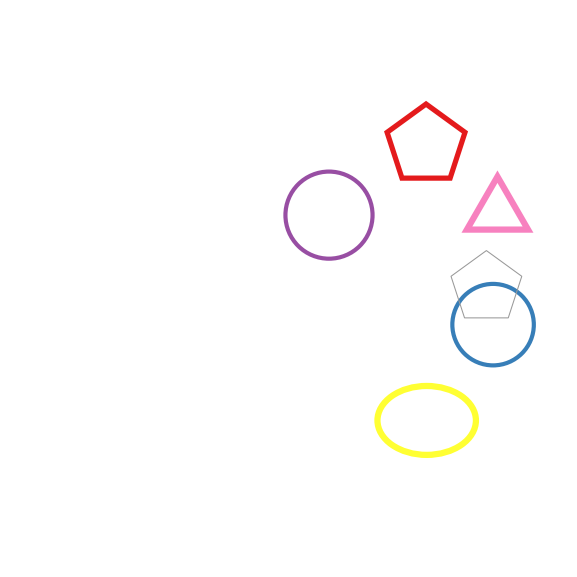[{"shape": "pentagon", "thickness": 2.5, "radius": 0.35, "center": [0.738, 0.748]}, {"shape": "circle", "thickness": 2, "radius": 0.35, "center": [0.854, 0.437]}, {"shape": "circle", "thickness": 2, "radius": 0.38, "center": [0.57, 0.627]}, {"shape": "oval", "thickness": 3, "radius": 0.43, "center": [0.739, 0.271]}, {"shape": "triangle", "thickness": 3, "radius": 0.31, "center": [0.861, 0.632]}, {"shape": "pentagon", "thickness": 0.5, "radius": 0.32, "center": [0.842, 0.501]}]